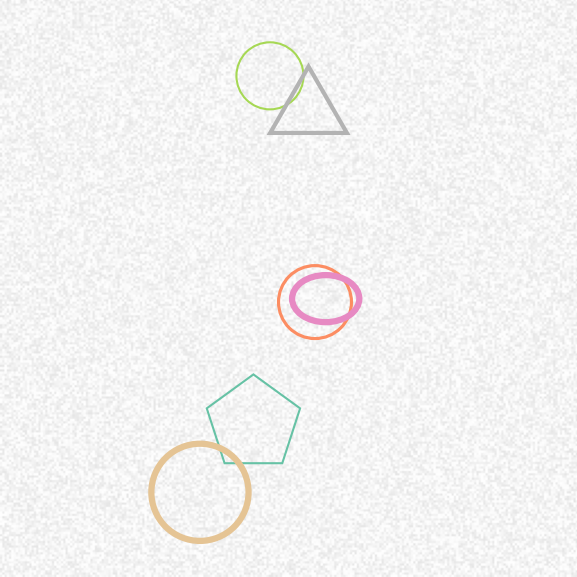[{"shape": "pentagon", "thickness": 1, "radius": 0.42, "center": [0.439, 0.266]}, {"shape": "circle", "thickness": 1.5, "radius": 0.32, "center": [0.545, 0.476]}, {"shape": "oval", "thickness": 3, "radius": 0.29, "center": [0.564, 0.482]}, {"shape": "circle", "thickness": 1, "radius": 0.29, "center": [0.467, 0.868]}, {"shape": "circle", "thickness": 3, "radius": 0.42, "center": [0.346, 0.147]}, {"shape": "triangle", "thickness": 2, "radius": 0.38, "center": [0.534, 0.807]}]